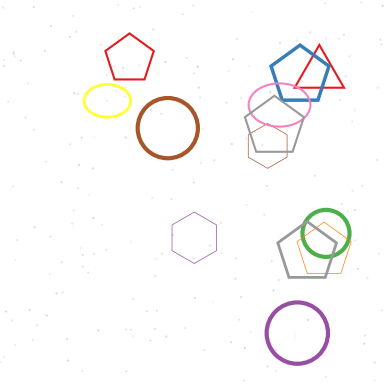[{"shape": "pentagon", "thickness": 1.5, "radius": 0.33, "center": [0.337, 0.847]}, {"shape": "triangle", "thickness": 1.5, "radius": 0.37, "center": [0.829, 0.809]}, {"shape": "pentagon", "thickness": 2.5, "radius": 0.4, "center": [0.779, 0.804]}, {"shape": "circle", "thickness": 3, "radius": 0.31, "center": [0.847, 0.394]}, {"shape": "hexagon", "thickness": 0.5, "radius": 0.33, "center": [0.505, 0.382]}, {"shape": "circle", "thickness": 3, "radius": 0.4, "center": [0.772, 0.135]}, {"shape": "pentagon", "thickness": 0.5, "radius": 0.37, "center": [0.842, 0.349]}, {"shape": "oval", "thickness": 2, "radius": 0.3, "center": [0.279, 0.738]}, {"shape": "circle", "thickness": 3, "radius": 0.39, "center": [0.436, 0.667]}, {"shape": "hexagon", "thickness": 0.5, "radius": 0.29, "center": [0.695, 0.621]}, {"shape": "oval", "thickness": 1.5, "radius": 0.4, "center": [0.726, 0.727]}, {"shape": "pentagon", "thickness": 2, "radius": 0.4, "center": [0.798, 0.344]}, {"shape": "pentagon", "thickness": 1.5, "radius": 0.4, "center": [0.713, 0.671]}]